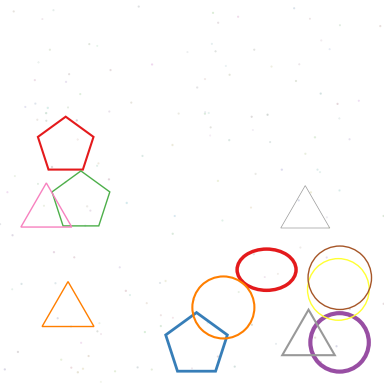[{"shape": "oval", "thickness": 2.5, "radius": 0.38, "center": [0.692, 0.299]}, {"shape": "pentagon", "thickness": 1.5, "radius": 0.38, "center": [0.171, 0.621]}, {"shape": "pentagon", "thickness": 2, "radius": 0.42, "center": [0.51, 0.104]}, {"shape": "pentagon", "thickness": 1, "radius": 0.39, "center": [0.21, 0.477]}, {"shape": "circle", "thickness": 3, "radius": 0.38, "center": [0.882, 0.111]}, {"shape": "triangle", "thickness": 1, "radius": 0.39, "center": [0.177, 0.191]}, {"shape": "circle", "thickness": 1.5, "radius": 0.4, "center": [0.58, 0.201]}, {"shape": "circle", "thickness": 1, "radius": 0.4, "center": [0.879, 0.248]}, {"shape": "circle", "thickness": 1, "radius": 0.41, "center": [0.883, 0.279]}, {"shape": "triangle", "thickness": 1, "radius": 0.38, "center": [0.12, 0.448]}, {"shape": "triangle", "thickness": 1.5, "radius": 0.39, "center": [0.801, 0.117]}, {"shape": "triangle", "thickness": 0.5, "radius": 0.37, "center": [0.793, 0.445]}]